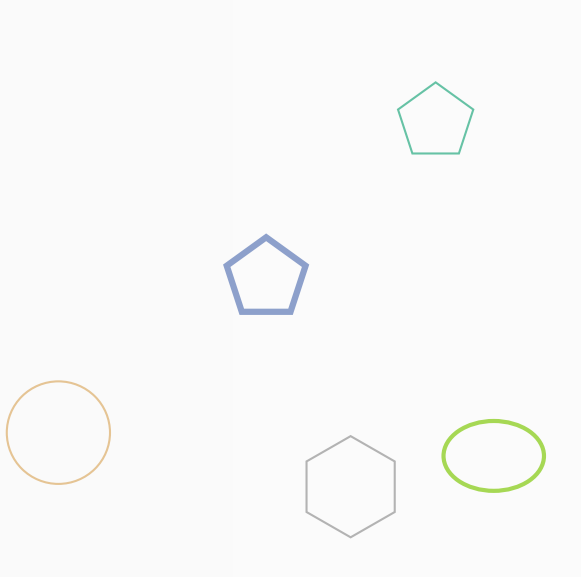[{"shape": "pentagon", "thickness": 1, "radius": 0.34, "center": [0.75, 0.788]}, {"shape": "pentagon", "thickness": 3, "radius": 0.36, "center": [0.458, 0.517]}, {"shape": "oval", "thickness": 2, "radius": 0.43, "center": [0.849, 0.21]}, {"shape": "circle", "thickness": 1, "radius": 0.44, "center": [0.1, 0.25]}, {"shape": "hexagon", "thickness": 1, "radius": 0.44, "center": [0.603, 0.156]}]